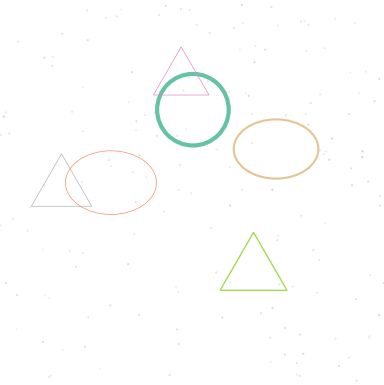[{"shape": "circle", "thickness": 3, "radius": 0.46, "center": [0.501, 0.715]}, {"shape": "oval", "thickness": 0.5, "radius": 0.59, "center": [0.288, 0.526]}, {"shape": "triangle", "thickness": 0.5, "radius": 0.42, "center": [0.471, 0.795]}, {"shape": "triangle", "thickness": 1, "radius": 0.5, "center": [0.659, 0.296]}, {"shape": "oval", "thickness": 1.5, "radius": 0.55, "center": [0.717, 0.613]}, {"shape": "triangle", "thickness": 0.5, "radius": 0.45, "center": [0.16, 0.51]}]